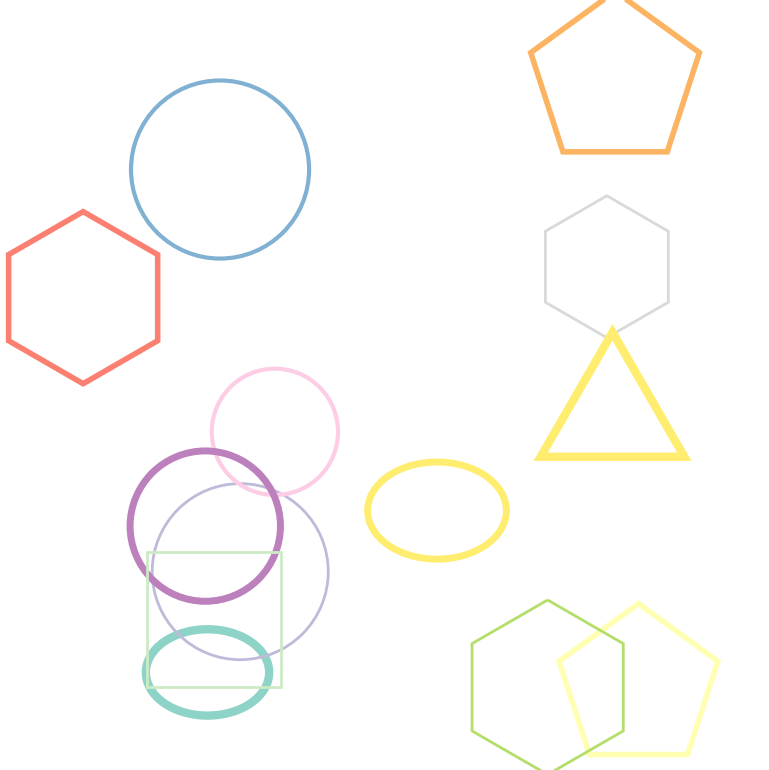[{"shape": "oval", "thickness": 3, "radius": 0.4, "center": [0.27, 0.127]}, {"shape": "pentagon", "thickness": 2, "radius": 0.54, "center": [0.829, 0.108]}, {"shape": "circle", "thickness": 1, "radius": 0.57, "center": [0.312, 0.258]}, {"shape": "hexagon", "thickness": 2, "radius": 0.56, "center": [0.108, 0.613]}, {"shape": "circle", "thickness": 1.5, "radius": 0.58, "center": [0.286, 0.78]}, {"shape": "pentagon", "thickness": 2, "radius": 0.58, "center": [0.799, 0.896]}, {"shape": "hexagon", "thickness": 1, "radius": 0.57, "center": [0.711, 0.107]}, {"shape": "circle", "thickness": 1.5, "radius": 0.41, "center": [0.357, 0.439]}, {"shape": "hexagon", "thickness": 1, "radius": 0.46, "center": [0.788, 0.654]}, {"shape": "circle", "thickness": 2.5, "radius": 0.49, "center": [0.267, 0.317]}, {"shape": "square", "thickness": 1, "radius": 0.44, "center": [0.278, 0.196]}, {"shape": "oval", "thickness": 2.5, "radius": 0.45, "center": [0.568, 0.337]}, {"shape": "triangle", "thickness": 3, "radius": 0.54, "center": [0.795, 0.461]}]